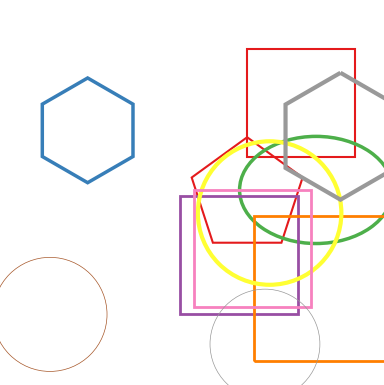[{"shape": "square", "thickness": 1.5, "radius": 0.7, "center": [0.782, 0.732]}, {"shape": "pentagon", "thickness": 1.5, "radius": 0.76, "center": [0.642, 0.492]}, {"shape": "hexagon", "thickness": 2.5, "radius": 0.68, "center": [0.228, 0.661]}, {"shape": "oval", "thickness": 2.5, "radius": 0.99, "center": [0.821, 0.507]}, {"shape": "square", "thickness": 2, "radius": 0.76, "center": [0.621, 0.337]}, {"shape": "square", "thickness": 2, "radius": 0.94, "center": [0.848, 0.251]}, {"shape": "circle", "thickness": 3, "radius": 0.93, "center": [0.7, 0.447]}, {"shape": "circle", "thickness": 0.5, "radius": 0.74, "center": [0.13, 0.183]}, {"shape": "square", "thickness": 2, "radius": 0.76, "center": [0.656, 0.355]}, {"shape": "circle", "thickness": 0.5, "radius": 0.71, "center": [0.688, 0.106]}, {"shape": "hexagon", "thickness": 3, "radius": 0.82, "center": [0.884, 0.646]}]